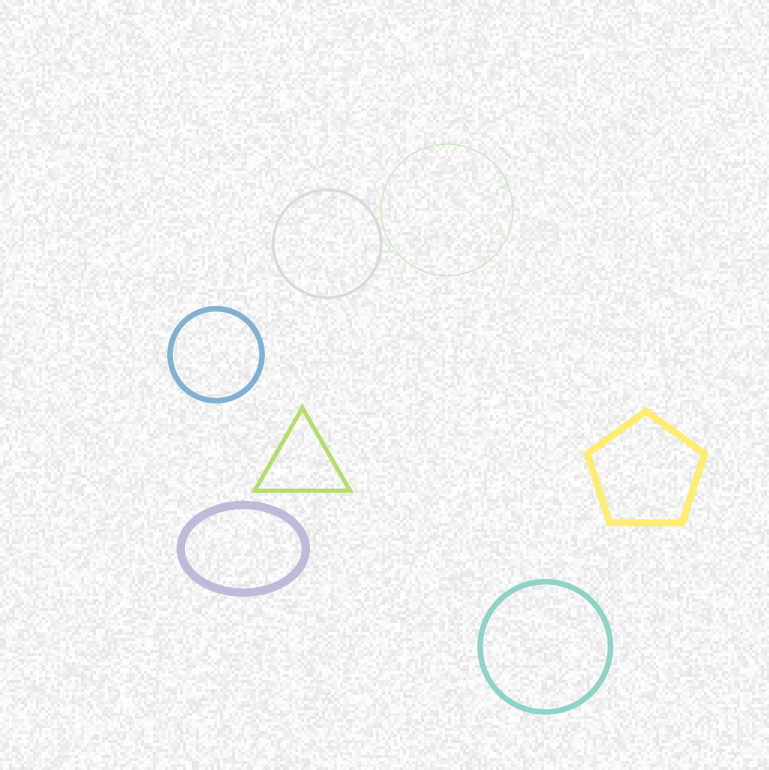[{"shape": "circle", "thickness": 2, "radius": 0.42, "center": [0.708, 0.16]}, {"shape": "oval", "thickness": 3, "radius": 0.41, "center": [0.316, 0.287]}, {"shape": "circle", "thickness": 2, "radius": 0.3, "center": [0.281, 0.539]}, {"shape": "triangle", "thickness": 1.5, "radius": 0.36, "center": [0.393, 0.399]}, {"shape": "circle", "thickness": 1, "radius": 0.35, "center": [0.425, 0.683]}, {"shape": "circle", "thickness": 0.5, "radius": 0.43, "center": [0.581, 0.727]}, {"shape": "pentagon", "thickness": 2.5, "radius": 0.4, "center": [0.839, 0.386]}]